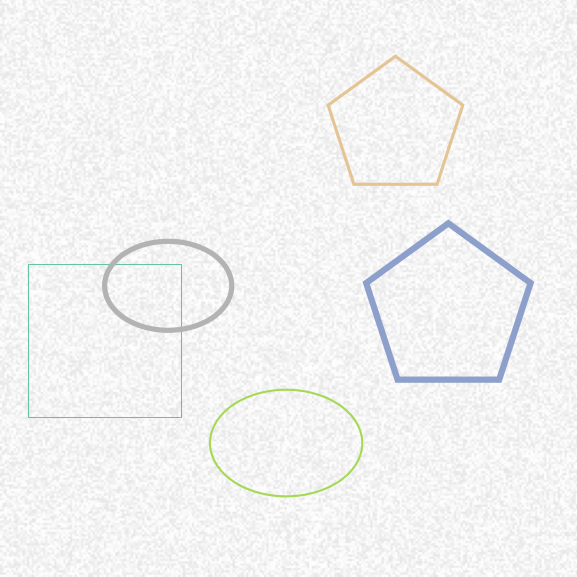[{"shape": "square", "thickness": 0.5, "radius": 0.66, "center": [0.181, 0.41]}, {"shape": "pentagon", "thickness": 3, "radius": 0.75, "center": [0.776, 0.463]}, {"shape": "oval", "thickness": 1, "radius": 0.66, "center": [0.496, 0.232]}, {"shape": "pentagon", "thickness": 1.5, "radius": 0.61, "center": [0.685, 0.779]}, {"shape": "oval", "thickness": 2.5, "radius": 0.55, "center": [0.291, 0.504]}]